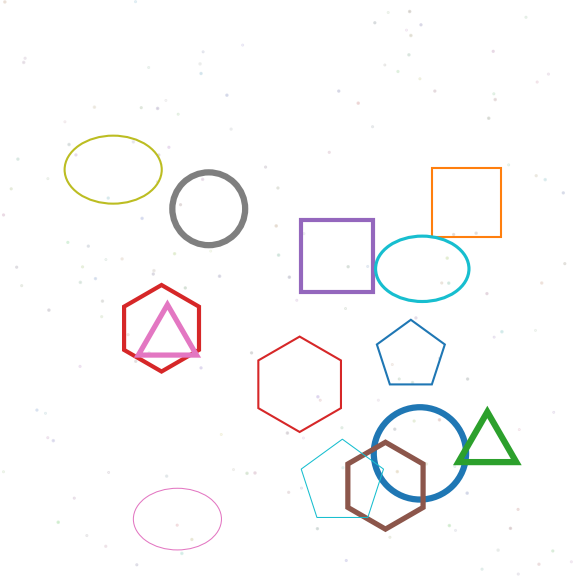[{"shape": "circle", "thickness": 3, "radius": 0.4, "center": [0.727, 0.214]}, {"shape": "pentagon", "thickness": 1, "radius": 0.31, "center": [0.711, 0.384]}, {"shape": "square", "thickness": 1, "radius": 0.3, "center": [0.808, 0.649]}, {"shape": "triangle", "thickness": 3, "radius": 0.29, "center": [0.844, 0.228]}, {"shape": "hexagon", "thickness": 2, "radius": 0.37, "center": [0.28, 0.431]}, {"shape": "hexagon", "thickness": 1, "radius": 0.41, "center": [0.519, 0.334]}, {"shape": "square", "thickness": 2, "radius": 0.31, "center": [0.584, 0.556]}, {"shape": "hexagon", "thickness": 2.5, "radius": 0.38, "center": [0.667, 0.158]}, {"shape": "triangle", "thickness": 2.5, "radius": 0.29, "center": [0.29, 0.413]}, {"shape": "oval", "thickness": 0.5, "radius": 0.38, "center": [0.307, 0.1]}, {"shape": "circle", "thickness": 3, "radius": 0.32, "center": [0.361, 0.638]}, {"shape": "oval", "thickness": 1, "radius": 0.42, "center": [0.196, 0.705]}, {"shape": "pentagon", "thickness": 0.5, "radius": 0.37, "center": [0.593, 0.164]}, {"shape": "oval", "thickness": 1.5, "radius": 0.4, "center": [0.731, 0.534]}]